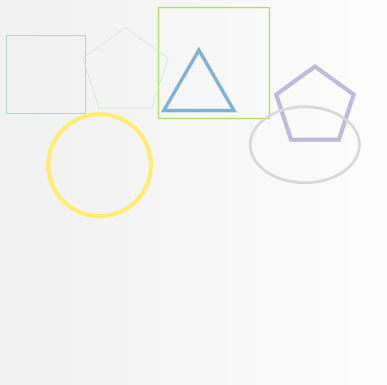[{"shape": "square", "thickness": 0.5, "radius": 0.51, "center": [0.117, 0.808]}, {"shape": "pentagon", "thickness": 3, "radius": 0.53, "center": [0.813, 0.722]}, {"shape": "triangle", "thickness": 2.5, "radius": 0.52, "center": [0.513, 0.765]}, {"shape": "square", "thickness": 1, "radius": 0.72, "center": [0.551, 0.838]}, {"shape": "oval", "thickness": 2, "radius": 0.7, "center": [0.787, 0.624]}, {"shape": "pentagon", "thickness": 0.5, "radius": 0.58, "center": [0.324, 0.813]}, {"shape": "circle", "thickness": 3, "radius": 0.66, "center": [0.257, 0.571]}]